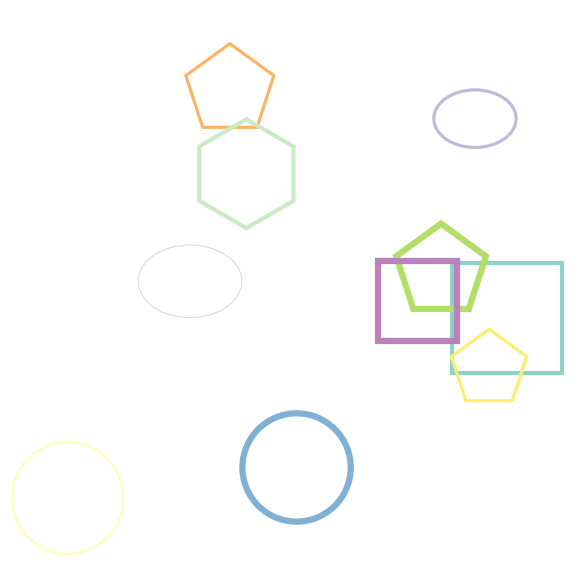[{"shape": "square", "thickness": 2, "radius": 0.48, "center": [0.879, 0.449]}, {"shape": "circle", "thickness": 1, "radius": 0.48, "center": [0.117, 0.137]}, {"shape": "oval", "thickness": 1.5, "radius": 0.36, "center": [0.822, 0.794]}, {"shape": "circle", "thickness": 3, "radius": 0.47, "center": [0.514, 0.19]}, {"shape": "pentagon", "thickness": 1.5, "radius": 0.4, "center": [0.398, 0.844]}, {"shape": "pentagon", "thickness": 3, "radius": 0.41, "center": [0.764, 0.53]}, {"shape": "oval", "thickness": 0.5, "radius": 0.45, "center": [0.329, 0.512]}, {"shape": "square", "thickness": 3, "radius": 0.35, "center": [0.723, 0.478]}, {"shape": "hexagon", "thickness": 2, "radius": 0.47, "center": [0.427, 0.698]}, {"shape": "pentagon", "thickness": 1.5, "radius": 0.34, "center": [0.847, 0.361]}]